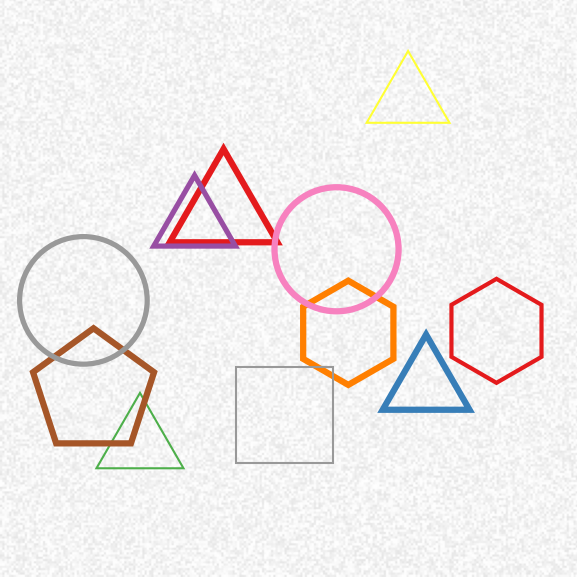[{"shape": "hexagon", "thickness": 2, "radius": 0.45, "center": [0.86, 0.426]}, {"shape": "triangle", "thickness": 3, "radius": 0.54, "center": [0.387, 0.633]}, {"shape": "triangle", "thickness": 3, "radius": 0.43, "center": [0.738, 0.333]}, {"shape": "triangle", "thickness": 1, "radius": 0.43, "center": [0.242, 0.232]}, {"shape": "triangle", "thickness": 2.5, "radius": 0.41, "center": [0.337, 0.614]}, {"shape": "hexagon", "thickness": 3, "radius": 0.45, "center": [0.603, 0.423]}, {"shape": "triangle", "thickness": 1, "radius": 0.41, "center": [0.707, 0.828]}, {"shape": "pentagon", "thickness": 3, "radius": 0.55, "center": [0.162, 0.321]}, {"shape": "circle", "thickness": 3, "radius": 0.54, "center": [0.583, 0.567]}, {"shape": "square", "thickness": 1, "radius": 0.42, "center": [0.493, 0.28]}, {"shape": "circle", "thickness": 2.5, "radius": 0.55, "center": [0.144, 0.479]}]